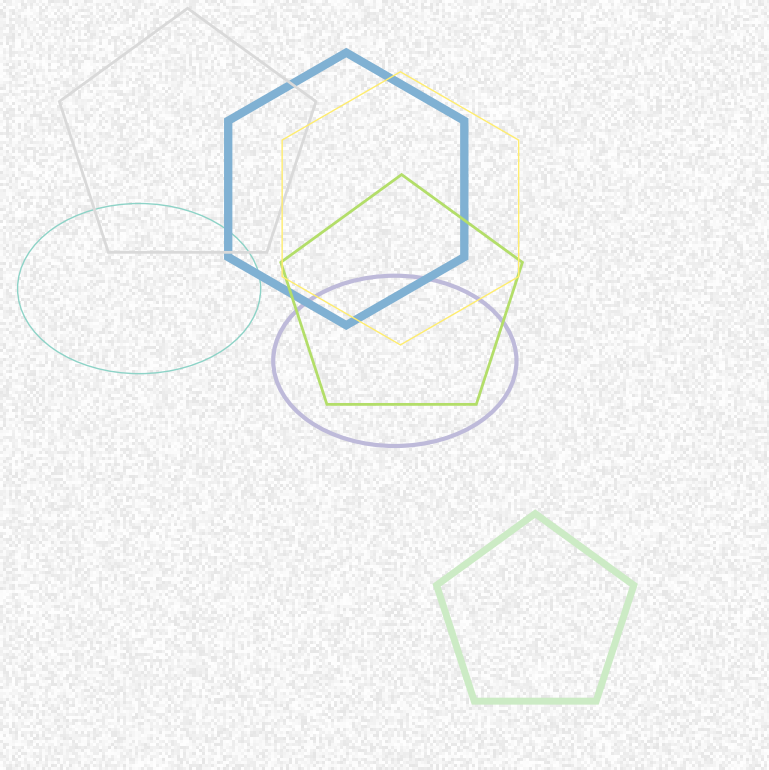[{"shape": "oval", "thickness": 0.5, "radius": 0.79, "center": [0.181, 0.625]}, {"shape": "oval", "thickness": 1.5, "radius": 0.79, "center": [0.513, 0.531]}, {"shape": "hexagon", "thickness": 3, "radius": 0.89, "center": [0.45, 0.755]}, {"shape": "pentagon", "thickness": 1, "radius": 0.82, "center": [0.522, 0.608]}, {"shape": "pentagon", "thickness": 1, "radius": 0.88, "center": [0.244, 0.814]}, {"shape": "pentagon", "thickness": 2.5, "radius": 0.67, "center": [0.695, 0.198]}, {"shape": "hexagon", "thickness": 0.5, "radius": 0.89, "center": [0.52, 0.729]}]